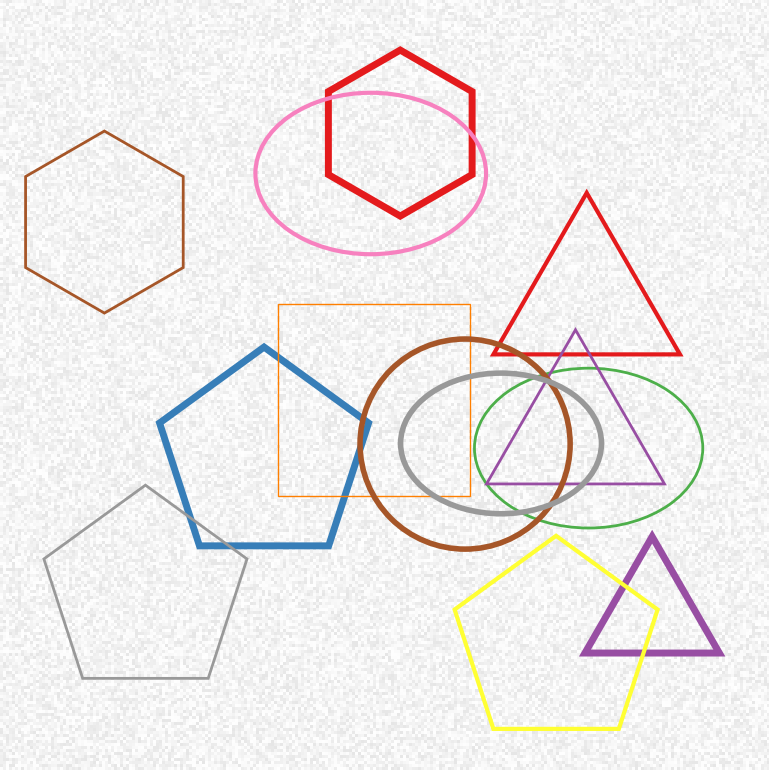[{"shape": "triangle", "thickness": 1.5, "radius": 0.7, "center": [0.762, 0.61]}, {"shape": "hexagon", "thickness": 2.5, "radius": 0.54, "center": [0.52, 0.827]}, {"shape": "pentagon", "thickness": 2.5, "radius": 0.71, "center": [0.343, 0.407]}, {"shape": "oval", "thickness": 1, "radius": 0.74, "center": [0.764, 0.418]}, {"shape": "triangle", "thickness": 1, "radius": 0.67, "center": [0.747, 0.438]}, {"shape": "triangle", "thickness": 2.5, "radius": 0.5, "center": [0.847, 0.202]}, {"shape": "square", "thickness": 0.5, "radius": 0.62, "center": [0.486, 0.481]}, {"shape": "pentagon", "thickness": 1.5, "radius": 0.69, "center": [0.722, 0.166]}, {"shape": "hexagon", "thickness": 1, "radius": 0.59, "center": [0.136, 0.712]}, {"shape": "circle", "thickness": 2, "radius": 0.68, "center": [0.604, 0.423]}, {"shape": "oval", "thickness": 1.5, "radius": 0.75, "center": [0.481, 0.775]}, {"shape": "oval", "thickness": 2, "radius": 0.65, "center": [0.651, 0.424]}, {"shape": "pentagon", "thickness": 1, "radius": 0.69, "center": [0.189, 0.231]}]